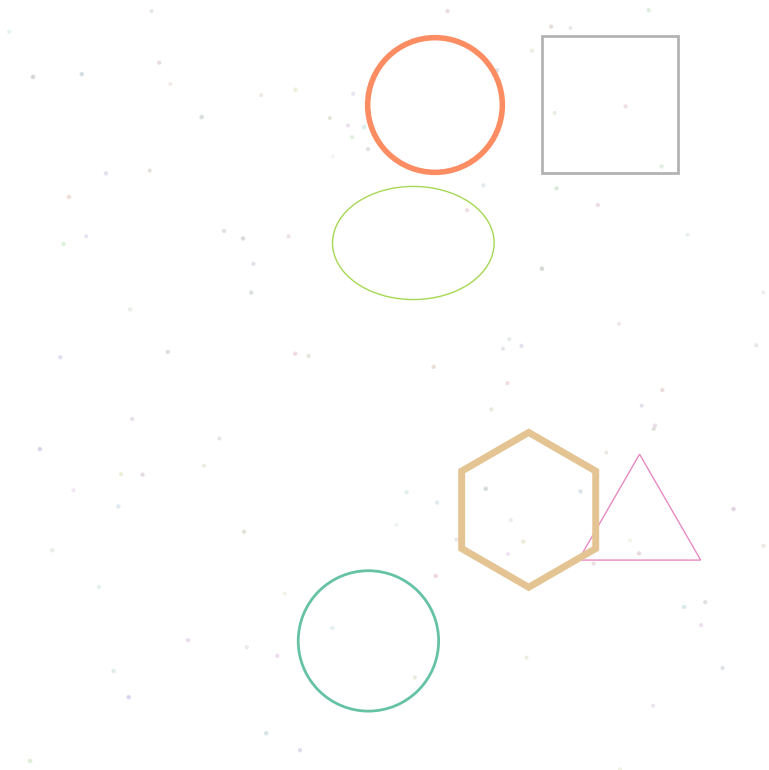[{"shape": "circle", "thickness": 1, "radius": 0.46, "center": [0.478, 0.168]}, {"shape": "circle", "thickness": 2, "radius": 0.44, "center": [0.565, 0.864]}, {"shape": "triangle", "thickness": 0.5, "radius": 0.46, "center": [0.831, 0.318]}, {"shape": "oval", "thickness": 0.5, "radius": 0.52, "center": [0.537, 0.684]}, {"shape": "hexagon", "thickness": 2.5, "radius": 0.5, "center": [0.687, 0.338]}, {"shape": "square", "thickness": 1, "radius": 0.44, "center": [0.792, 0.865]}]